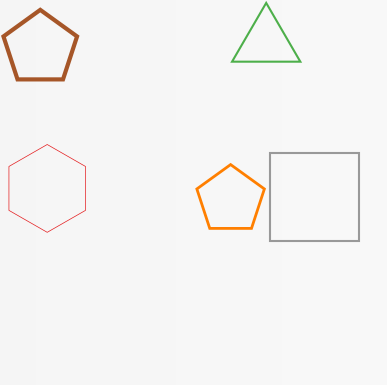[{"shape": "hexagon", "thickness": 0.5, "radius": 0.57, "center": [0.122, 0.511]}, {"shape": "triangle", "thickness": 1.5, "radius": 0.51, "center": [0.687, 0.891]}, {"shape": "pentagon", "thickness": 2, "radius": 0.46, "center": [0.595, 0.481]}, {"shape": "pentagon", "thickness": 3, "radius": 0.5, "center": [0.104, 0.875]}, {"shape": "square", "thickness": 1.5, "radius": 0.57, "center": [0.812, 0.489]}]